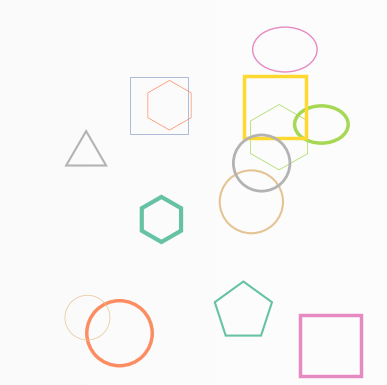[{"shape": "hexagon", "thickness": 3, "radius": 0.29, "center": [0.417, 0.43]}, {"shape": "pentagon", "thickness": 1.5, "radius": 0.39, "center": [0.628, 0.191]}, {"shape": "hexagon", "thickness": 0.5, "radius": 0.32, "center": [0.437, 0.727]}, {"shape": "circle", "thickness": 2.5, "radius": 0.42, "center": [0.308, 0.135]}, {"shape": "square", "thickness": 0.5, "radius": 0.37, "center": [0.41, 0.726]}, {"shape": "square", "thickness": 2.5, "radius": 0.4, "center": [0.852, 0.102]}, {"shape": "oval", "thickness": 1, "radius": 0.42, "center": [0.735, 0.871]}, {"shape": "hexagon", "thickness": 0.5, "radius": 0.42, "center": [0.72, 0.644]}, {"shape": "oval", "thickness": 2.5, "radius": 0.35, "center": [0.829, 0.677]}, {"shape": "square", "thickness": 2.5, "radius": 0.4, "center": [0.71, 0.721]}, {"shape": "circle", "thickness": 0.5, "radius": 0.29, "center": [0.226, 0.175]}, {"shape": "circle", "thickness": 1.5, "radius": 0.41, "center": [0.649, 0.476]}, {"shape": "circle", "thickness": 2, "radius": 0.36, "center": [0.675, 0.576]}, {"shape": "triangle", "thickness": 1.5, "radius": 0.3, "center": [0.222, 0.6]}]